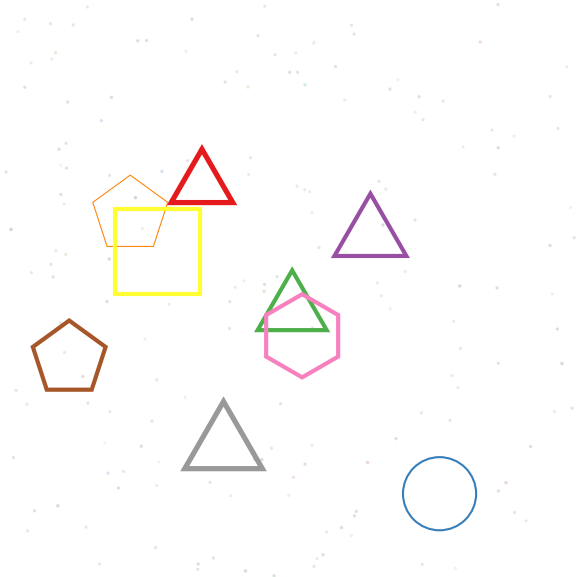[{"shape": "triangle", "thickness": 2.5, "radius": 0.31, "center": [0.35, 0.679]}, {"shape": "circle", "thickness": 1, "radius": 0.32, "center": [0.761, 0.144]}, {"shape": "triangle", "thickness": 2, "radius": 0.35, "center": [0.506, 0.462]}, {"shape": "triangle", "thickness": 2, "radius": 0.36, "center": [0.641, 0.592]}, {"shape": "pentagon", "thickness": 0.5, "radius": 0.34, "center": [0.226, 0.628]}, {"shape": "square", "thickness": 2, "radius": 0.37, "center": [0.273, 0.564]}, {"shape": "pentagon", "thickness": 2, "radius": 0.33, "center": [0.12, 0.378]}, {"shape": "hexagon", "thickness": 2, "radius": 0.36, "center": [0.523, 0.418]}, {"shape": "triangle", "thickness": 2.5, "radius": 0.39, "center": [0.387, 0.226]}]